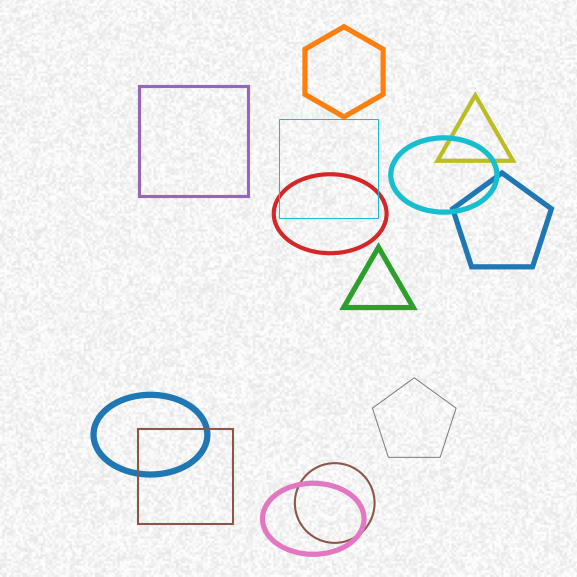[{"shape": "oval", "thickness": 3, "radius": 0.49, "center": [0.261, 0.246]}, {"shape": "pentagon", "thickness": 2.5, "radius": 0.45, "center": [0.869, 0.61]}, {"shape": "hexagon", "thickness": 2.5, "radius": 0.39, "center": [0.596, 0.875]}, {"shape": "triangle", "thickness": 2.5, "radius": 0.35, "center": [0.655, 0.501]}, {"shape": "oval", "thickness": 2, "radius": 0.49, "center": [0.572, 0.629]}, {"shape": "square", "thickness": 1.5, "radius": 0.47, "center": [0.335, 0.755]}, {"shape": "square", "thickness": 1, "radius": 0.41, "center": [0.321, 0.174]}, {"shape": "circle", "thickness": 1, "radius": 0.35, "center": [0.58, 0.128]}, {"shape": "oval", "thickness": 2.5, "radius": 0.44, "center": [0.542, 0.101]}, {"shape": "pentagon", "thickness": 0.5, "radius": 0.38, "center": [0.717, 0.269]}, {"shape": "triangle", "thickness": 2, "radius": 0.38, "center": [0.823, 0.759]}, {"shape": "square", "thickness": 0.5, "radius": 0.43, "center": [0.569, 0.708]}, {"shape": "oval", "thickness": 2.5, "radius": 0.46, "center": [0.769, 0.696]}]